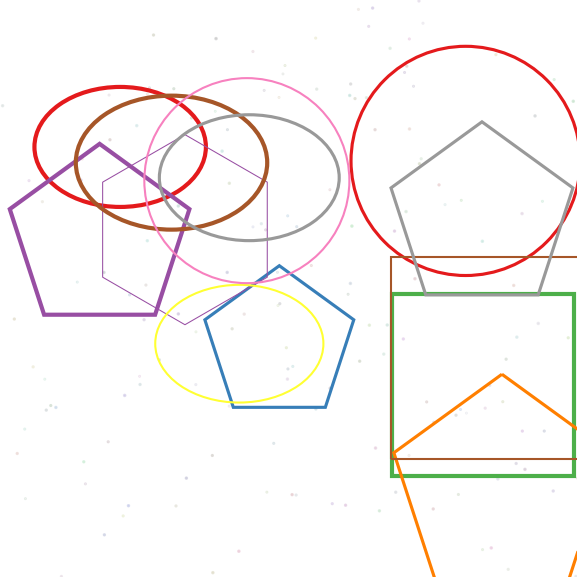[{"shape": "oval", "thickness": 2, "radius": 0.74, "center": [0.208, 0.745]}, {"shape": "circle", "thickness": 1.5, "radius": 0.99, "center": [0.806, 0.721]}, {"shape": "pentagon", "thickness": 1.5, "radius": 0.68, "center": [0.484, 0.403]}, {"shape": "square", "thickness": 2, "radius": 0.79, "center": [0.837, 0.333]}, {"shape": "hexagon", "thickness": 0.5, "radius": 0.82, "center": [0.32, 0.601]}, {"shape": "pentagon", "thickness": 2, "radius": 0.82, "center": [0.172, 0.586]}, {"shape": "pentagon", "thickness": 1.5, "radius": 0.98, "center": [0.869, 0.154]}, {"shape": "oval", "thickness": 1, "radius": 0.73, "center": [0.414, 0.404]}, {"shape": "square", "thickness": 1, "radius": 0.87, "center": [0.852, 0.38]}, {"shape": "oval", "thickness": 2, "radius": 0.83, "center": [0.297, 0.718]}, {"shape": "circle", "thickness": 1, "radius": 0.89, "center": [0.427, 0.686]}, {"shape": "pentagon", "thickness": 1.5, "radius": 0.83, "center": [0.835, 0.623]}, {"shape": "oval", "thickness": 1.5, "radius": 0.78, "center": [0.432, 0.691]}]